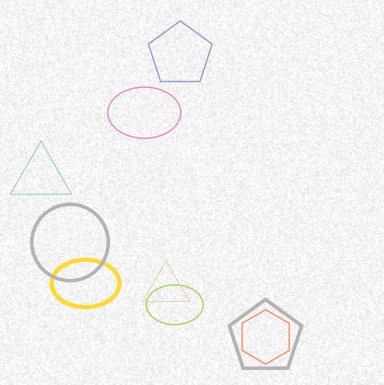[{"shape": "triangle", "thickness": 0.5, "radius": 0.46, "center": [0.106, 0.542]}, {"shape": "hexagon", "thickness": 1, "radius": 0.35, "center": [0.69, 0.125]}, {"shape": "pentagon", "thickness": 1, "radius": 0.44, "center": [0.468, 0.859]}, {"shape": "oval", "thickness": 1, "radius": 0.47, "center": [0.375, 0.707]}, {"shape": "oval", "thickness": 1, "radius": 0.37, "center": [0.454, 0.208]}, {"shape": "oval", "thickness": 3, "radius": 0.44, "center": [0.222, 0.264]}, {"shape": "triangle", "thickness": 0.5, "radius": 0.35, "center": [0.431, 0.252]}, {"shape": "pentagon", "thickness": 2.5, "radius": 0.49, "center": [0.69, 0.123]}, {"shape": "circle", "thickness": 2.5, "radius": 0.5, "center": [0.182, 0.37]}]